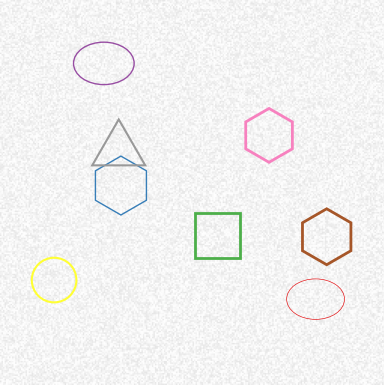[{"shape": "oval", "thickness": 0.5, "radius": 0.38, "center": [0.82, 0.223]}, {"shape": "hexagon", "thickness": 1, "radius": 0.38, "center": [0.314, 0.518]}, {"shape": "square", "thickness": 2, "radius": 0.29, "center": [0.565, 0.389]}, {"shape": "oval", "thickness": 1, "radius": 0.39, "center": [0.27, 0.835]}, {"shape": "circle", "thickness": 1.5, "radius": 0.29, "center": [0.141, 0.273]}, {"shape": "hexagon", "thickness": 2, "radius": 0.36, "center": [0.849, 0.385]}, {"shape": "hexagon", "thickness": 2, "radius": 0.35, "center": [0.699, 0.648]}, {"shape": "triangle", "thickness": 1.5, "radius": 0.4, "center": [0.308, 0.61]}]